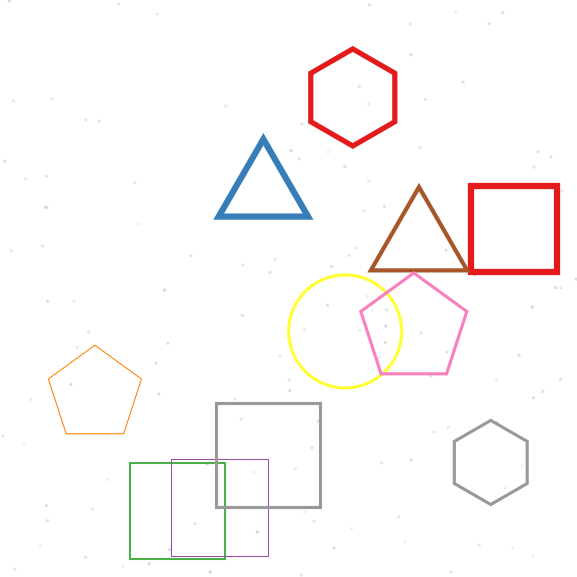[{"shape": "hexagon", "thickness": 2.5, "radius": 0.42, "center": [0.611, 0.83]}, {"shape": "square", "thickness": 3, "radius": 0.37, "center": [0.89, 0.603]}, {"shape": "triangle", "thickness": 3, "radius": 0.45, "center": [0.456, 0.669]}, {"shape": "square", "thickness": 1, "radius": 0.41, "center": [0.307, 0.115]}, {"shape": "square", "thickness": 0.5, "radius": 0.42, "center": [0.38, 0.121]}, {"shape": "pentagon", "thickness": 0.5, "radius": 0.42, "center": [0.164, 0.317]}, {"shape": "circle", "thickness": 1.5, "radius": 0.49, "center": [0.598, 0.425]}, {"shape": "triangle", "thickness": 2, "radius": 0.48, "center": [0.726, 0.579]}, {"shape": "pentagon", "thickness": 1.5, "radius": 0.48, "center": [0.717, 0.43]}, {"shape": "hexagon", "thickness": 1.5, "radius": 0.36, "center": [0.85, 0.198]}, {"shape": "square", "thickness": 1.5, "radius": 0.45, "center": [0.464, 0.211]}]